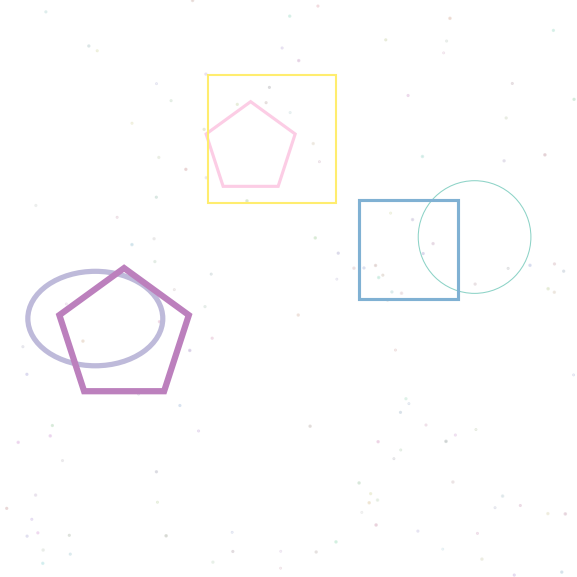[{"shape": "circle", "thickness": 0.5, "radius": 0.49, "center": [0.822, 0.589]}, {"shape": "oval", "thickness": 2.5, "radius": 0.58, "center": [0.165, 0.448]}, {"shape": "square", "thickness": 1.5, "radius": 0.43, "center": [0.707, 0.567]}, {"shape": "pentagon", "thickness": 1.5, "radius": 0.41, "center": [0.434, 0.742]}, {"shape": "pentagon", "thickness": 3, "radius": 0.59, "center": [0.215, 0.417]}, {"shape": "square", "thickness": 1, "radius": 0.55, "center": [0.471, 0.759]}]